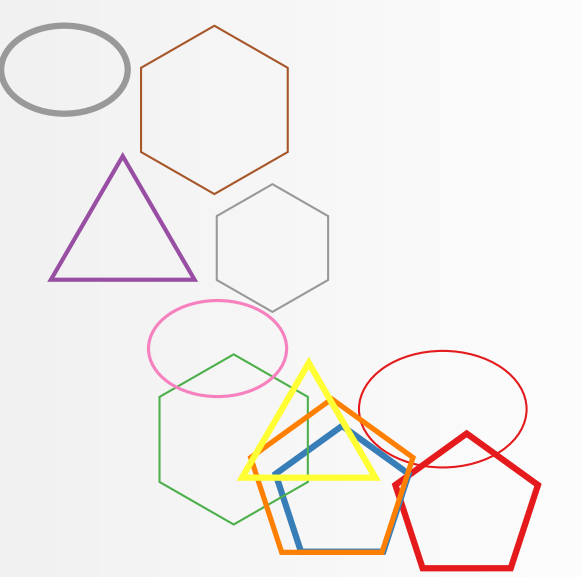[{"shape": "pentagon", "thickness": 3, "radius": 0.64, "center": [0.803, 0.119]}, {"shape": "oval", "thickness": 1, "radius": 0.72, "center": [0.762, 0.291]}, {"shape": "pentagon", "thickness": 3, "radius": 0.6, "center": [0.589, 0.141]}, {"shape": "hexagon", "thickness": 1, "radius": 0.74, "center": [0.402, 0.238]}, {"shape": "triangle", "thickness": 2, "radius": 0.71, "center": [0.211, 0.586]}, {"shape": "pentagon", "thickness": 2.5, "radius": 0.73, "center": [0.571, 0.161]}, {"shape": "triangle", "thickness": 3, "radius": 0.66, "center": [0.531, 0.238]}, {"shape": "hexagon", "thickness": 1, "radius": 0.73, "center": [0.369, 0.809]}, {"shape": "oval", "thickness": 1.5, "radius": 0.59, "center": [0.374, 0.396]}, {"shape": "hexagon", "thickness": 1, "radius": 0.55, "center": [0.469, 0.57]}, {"shape": "oval", "thickness": 3, "radius": 0.54, "center": [0.111, 0.879]}]